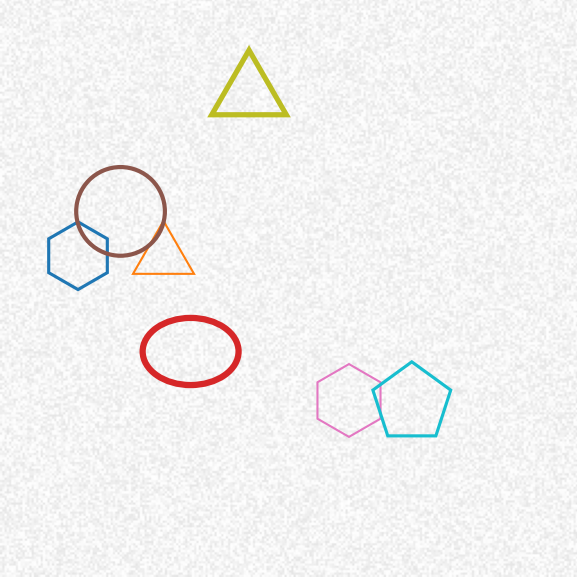[{"shape": "hexagon", "thickness": 1.5, "radius": 0.29, "center": [0.135, 0.556]}, {"shape": "triangle", "thickness": 1, "radius": 0.31, "center": [0.283, 0.555]}, {"shape": "oval", "thickness": 3, "radius": 0.42, "center": [0.33, 0.391]}, {"shape": "circle", "thickness": 2, "radius": 0.38, "center": [0.209, 0.633]}, {"shape": "hexagon", "thickness": 1, "radius": 0.32, "center": [0.604, 0.306]}, {"shape": "triangle", "thickness": 2.5, "radius": 0.37, "center": [0.431, 0.838]}, {"shape": "pentagon", "thickness": 1.5, "radius": 0.35, "center": [0.713, 0.302]}]